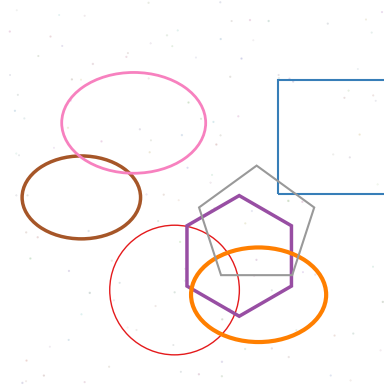[{"shape": "circle", "thickness": 1, "radius": 0.84, "center": [0.453, 0.247]}, {"shape": "square", "thickness": 1.5, "radius": 0.74, "center": [0.871, 0.644]}, {"shape": "hexagon", "thickness": 2.5, "radius": 0.78, "center": [0.621, 0.335]}, {"shape": "oval", "thickness": 3, "radius": 0.88, "center": [0.672, 0.234]}, {"shape": "oval", "thickness": 2.5, "radius": 0.77, "center": [0.211, 0.487]}, {"shape": "oval", "thickness": 2, "radius": 0.94, "center": [0.347, 0.681]}, {"shape": "pentagon", "thickness": 1.5, "radius": 0.79, "center": [0.667, 0.413]}]